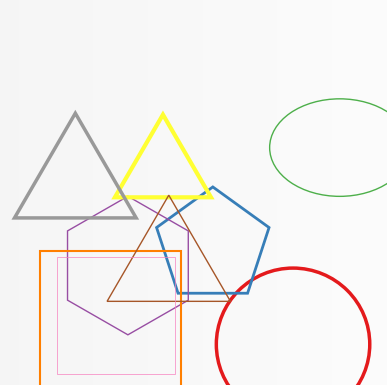[{"shape": "circle", "thickness": 2.5, "radius": 0.99, "center": [0.756, 0.106]}, {"shape": "pentagon", "thickness": 2, "radius": 0.76, "center": [0.549, 0.362]}, {"shape": "oval", "thickness": 1, "radius": 0.9, "center": [0.877, 0.617]}, {"shape": "hexagon", "thickness": 1, "radius": 0.9, "center": [0.33, 0.31]}, {"shape": "square", "thickness": 1.5, "radius": 0.91, "center": [0.285, 0.166]}, {"shape": "triangle", "thickness": 3, "radius": 0.72, "center": [0.421, 0.559]}, {"shape": "triangle", "thickness": 1, "radius": 0.92, "center": [0.436, 0.309]}, {"shape": "square", "thickness": 0.5, "radius": 0.76, "center": [0.299, 0.181]}, {"shape": "triangle", "thickness": 2.5, "radius": 0.91, "center": [0.194, 0.525]}]